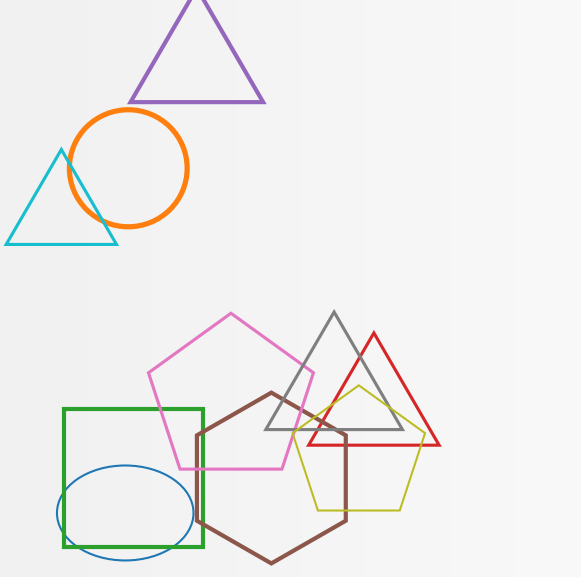[{"shape": "oval", "thickness": 1, "radius": 0.59, "center": [0.215, 0.111]}, {"shape": "circle", "thickness": 2.5, "radius": 0.51, "center": [0.221, 0.708]}, {"shape": "square", "thickness": 2, "radius": 0.59, "center": [0.23, 0.172]}, {"shape": "triangle", "thickness": 1.5, "radius": 0.65, "center": [0.643, 0.293]}, {"shape": "triangle", "thickness": 2, "radius": 0.66, "center": [0.339, 0.888]}, {"shape": "hexagon", "thickness": 2, "radius": 0.74, "center": [0.467, 0.171]}, {"shape": "pentagon", "thickness": 1.5, "radius": 0.75, "center": [0.397, 0.307]}, {"shape": "triangle", "thickness": 1.5, "radius": 0.68, "center": [0.575, 0.323]}, {"shape": "pentagon", "thickness": 1, "radius": 0.6, "center": [0.617, 0.212]}, {"shape": "triangle", "thickness": 1.5, "radius": 0.55, "center": [0.106, 0.631]}]